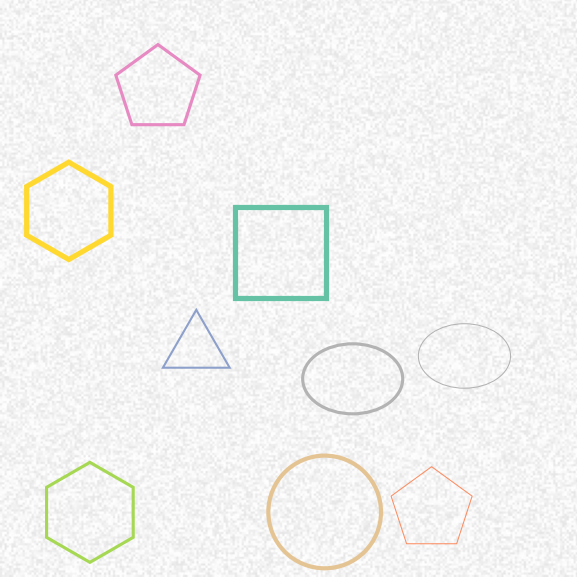[{"shape": "square", "thickness": 2.5, "radius": 0.4, "center": [0.486, 0.562]}, {"shape": "pentagon", "thickness": 0.5, "radius": 0.37, "center": [0.747, 0.117]}, {"shape": "triangle", "thickness": 1, "radius": 0.33, "center": [0.34, 0.396]}, {"shape": "pentagon", "thickness": 1.5, "radius": 0.38, "center": [0.273, 0.845]}, {"shape": "hexagon", "thickness": 1.5, "radius": 0.43, "center": [0.156, 0.112]}, {"shape": "hexagon", "thickness": 2.5, "radius": 0.42, "center": [0.119, 0.634]}, {"shape": "circle", "thickness": 2, "radius": 0.49, "center": [0.562, 0.113]}, {"shape": "oval", "thickness": 0.5, "radius": 0.4, "center": [0.804, 0.383]}, {"shape": "oval", "thickness": 1.5, "radius": 0.43, "center": [0.611, 0.343]}]